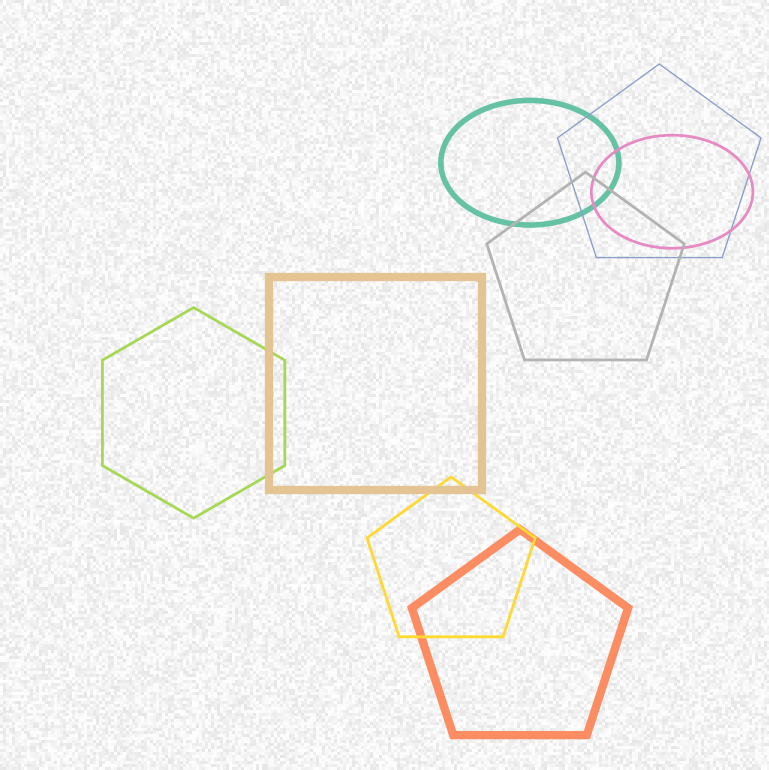[{"shape": "oval", "thickness": 2, "radius": 0.58, "center": [0.688, 0.789]}, {"shape": "pentagon", "thickness": 3, "radius": 0.74, "center": [0.675, 0.165]}, {"shape": "pentagon", "thickness": 0.5, "radius": 0.69, "center": [0.856, 0.778]}, {"shape": "oval", "thickness": 1, "radius": 0.52, "center": [0.873, 0.751]}, {"shape": "hexagon", "thickness": 1, "radius": 0.68, "center": [0.251, 0.464]}, {"shape": "pentagon", "thickness": 1, "radius": 0.57, "center": [0.586, 0.266]}, {"shape": "square", "thickness": 3, "radius": 0.69, "center": [0.487, 0.502]}, {"shape": "pentagon", "thickness": 1, "radius": 0.67, "center": [0.76, 0.642]}]